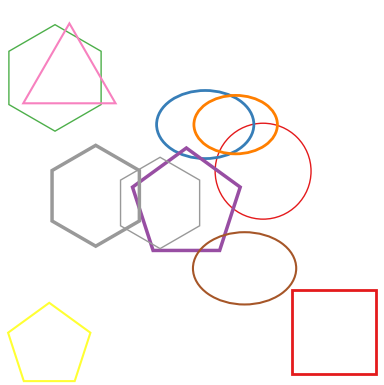[{"shape": "circle", "thickness": 1, "radius": 0.62, "center": [0.683, 0.555]}, {"shape": "square", "thickness": 2, "radius": 0.55, "center": [0.868, 0.137]}, {"shape": "oval", "thickness": 2, "radius": 0.63, "center": [0.533, 0.677]}, {"shape": "hexagon", "thickness": 1, "radius": 0.69, "center": [0.143, 0.798]}, {"shape": "pentagon", "thickness": 2.5, "radius": 0.74, "center": [0.484, 0.468]}, {"shape": "oval", "thickness": 2, "radius": 0.54, "center": [0.612, 0.676]}, {"shape": "pentagon", "thickness": 1.5, "radius": 0.56, "center": [0.128, 0.101]}, {"shape": "oval", "thickness": 1.5, "radius": 0.67, "center": [0.635, 0.303]}, {"shape": "triangle", "thickness": 1.5, "radius": 0.69, "center": [0.18, 0.801]}, {"shape": "hexagon", "thickness": 1, "radius": 0.59, "center": [0.416, 0.473]}, {"shape": "hexagon", "thickness": 2.5, "radius": 0.65, "center": [0.249, 0.492]}]